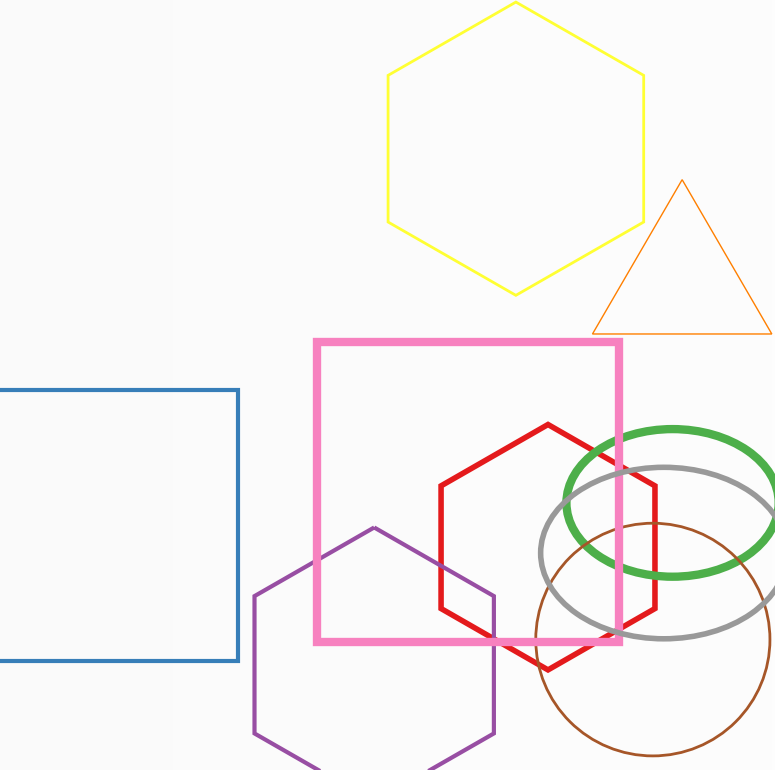[{"shape": "hexagon", "thickness": 2, "radius": 0.8, "center": [0.707, 0.289]}, {"shape": "square", "thickness": 1.5, "radius": 0.88, "center": [0.131, 0.318]}, {"shape": "oval", "thickness": 3, "radius": 0.68, "center": [0.868, 0.347]}, {"shape": "hexagon", "thickness": 1.5, "radius": 0.89, "center": [0.483, 0.137]}, {"shape": "triangle", "thickness": 0.5, "radius": 0.67, "center": [0.88, 0.633]}, {"shape": "hexagon", "thickness": 1, "radius": 0.95, "center": [0.666, 0.807]}, {"shape": "circle", "thickness": 1, "radius": 0.76, "center": [0.842, 0.169]}, {"shape": "square", "thickness": 3, "radius": 0.97, "center": [0.604, 0.361]}, {"shape": "oval", "thickness": 2, "radius": 0.8, "center": [0.857, 0.282]}]